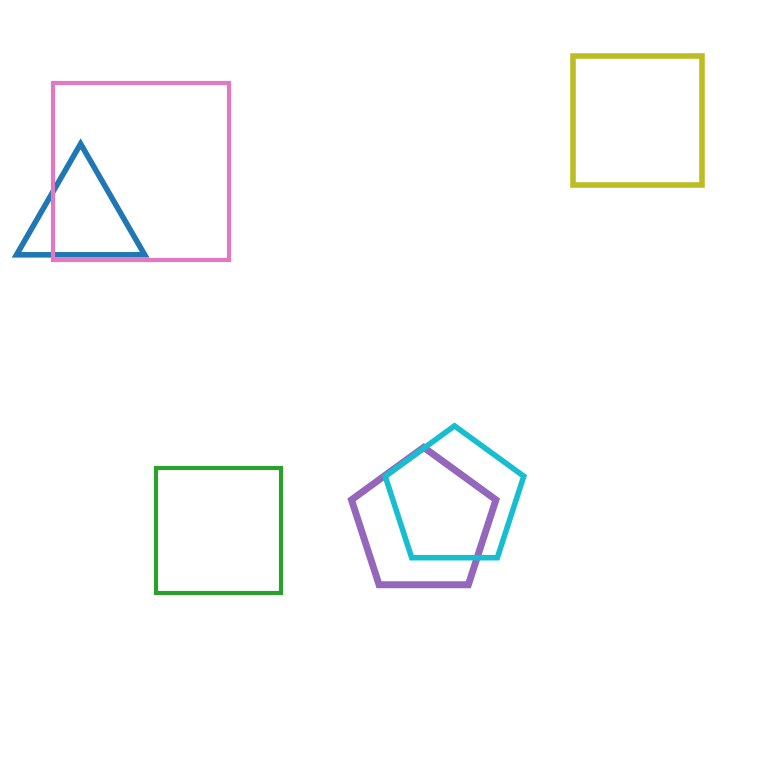[{"shape": "triangle", "thickness": 2, "radius": 0.48, "center": [0.105, 0.717]}, {"shape": "square", "thickness": 1.5, "radius": 0.41, "center": [0.284, 0.311]}, {"shape": "pentagon", "thickness": 2.5, "radius": 0.49, "center": [0.55, 0.32]}, {"shape": "square", "thickness": 1.5, "radius": 0.57, "center": [0.183, 0.777]}, {"shape": "square", "thickness": 2, "radius": 0.42, "center": [0.828, 0.844]}, {"shape": "pentagon", "thickness": 2, "radius": 0.47, "center": [0.59, 0.352]}]